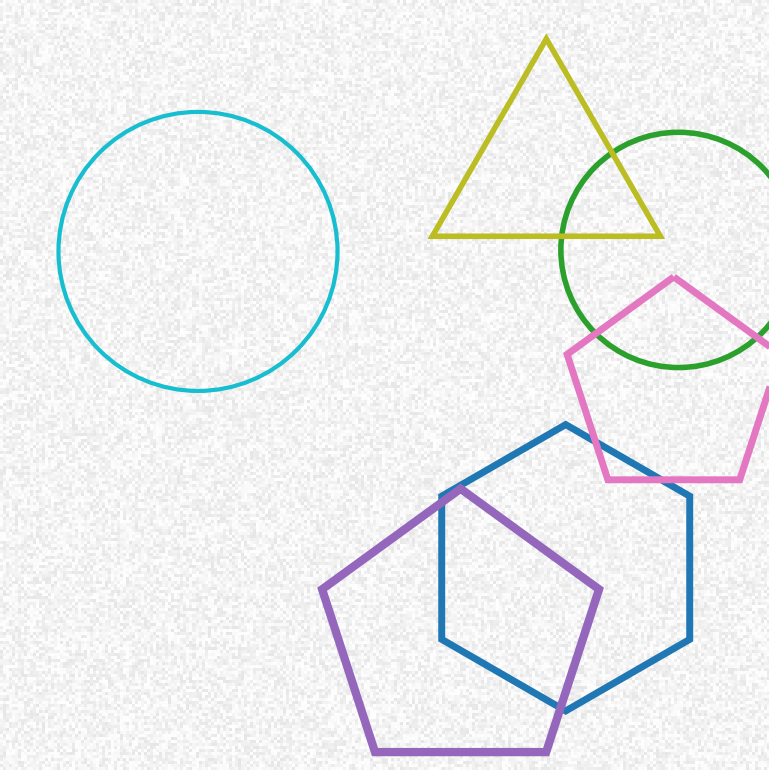[{"shape": "hexagon", "thickness": 2.5, "radius": 0.93, "center": [0.735, 0.263]}, {"shape": "circle", "thickness": 2, "radius": 0.76, "center": [0.881, 0.675]}, {"shape": "pentagon", "thickness": 3, "radius": 0.95, "center": [0.598, 0.176]}, {"shape": "pentagon", "thickness": 2.5, "radius": 0.73, "center": [0.875, 0.495]}, {"shape": "triangle", "thickness": 2, "radius": 0.85, "center": [0.71, 0.779]}, {"shape": "circle", "thickness": 1.5, "radius": 0.91, "center": [0.257, 0.673]}]